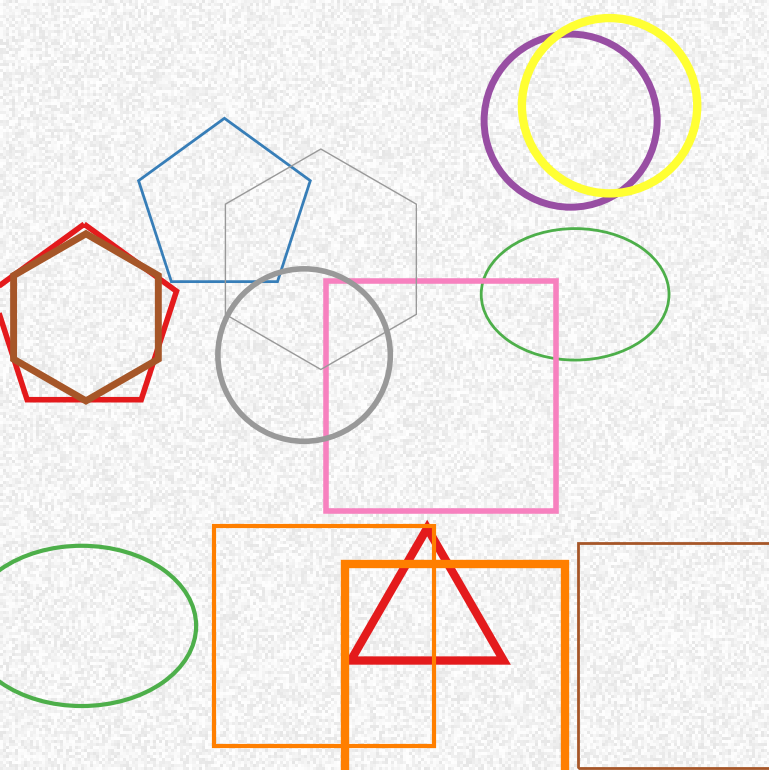[{"shape": "pentagon", "thickness": 2, "radius": 0.63, "center": [0.109, 0.583]}, {"shape": "triangle", "thickness": 3, "radius": 0.57, "center": [0.555, 0.2]}, {"shape": "pentagon", "thickness": 1, "radius": 0.59, "center": [0.291, 0.729]}, {"shape": "oval", "thickness": 1.5, "radius": 0.74, "center": [0.106, 0.187]}, {"shape": "oval", "thickness": 1, "radius": 0.61, "center": [0.747, 0.618]}, {"shape": "circle", "thickness": 2.5, "radius": 0.56, "center": [0.741, 0.843]}, {"shape": "square", "thickness": 1.5, "radius": 0.72, "center": [0.421, 0.174]}, {"shape": "square", "thickness": 3, "radius": 0.71, "center": [0.591, 0.125]}, {"shape": "circle", "thickness": 3, "radius": 0.57, "center": [0.792, 0.863]}, {"shape": "square", "thickness": 1, "radius": 0.73, "center": [0.897, 0.149]}, {"shape": "hexagon", "thickness": 2.5, "radius": 0.54, "center": [0.112, 0.588]}, {"shape": "square", "thickness": 2, "radius": 0.75, "center": [0.573, 0.486]}, {"shape": "circle", "thickness": 2, "radius": 0.56, "center": [0.395, 0.539]}, {"shape": "hexagon", "thickness": 0.5, "radius": 0.72, "center": [0.417, 0.663]}]